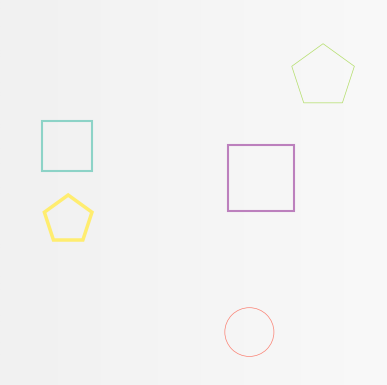[{"shape": "square", "thickness": 1.5, "radius": 0.33, "center": [0.173, 0.621]}, {"shape": "circle", "thickness": 0.5, "radius": 0.32, "center": [0.644, 0.137]}, {"shape": "pentagon", "thickness": 0.5, "radius": 0.42, "center": [0.834, 0.802]}, {"shape": "square", "thickness": 1.5, "radius": 0.43, "center": [0.674, 0.538]}, {"shape": "pentagon", "thickness": 2.5, "radius": 0.32, "center": [0.176, 0.429]}]